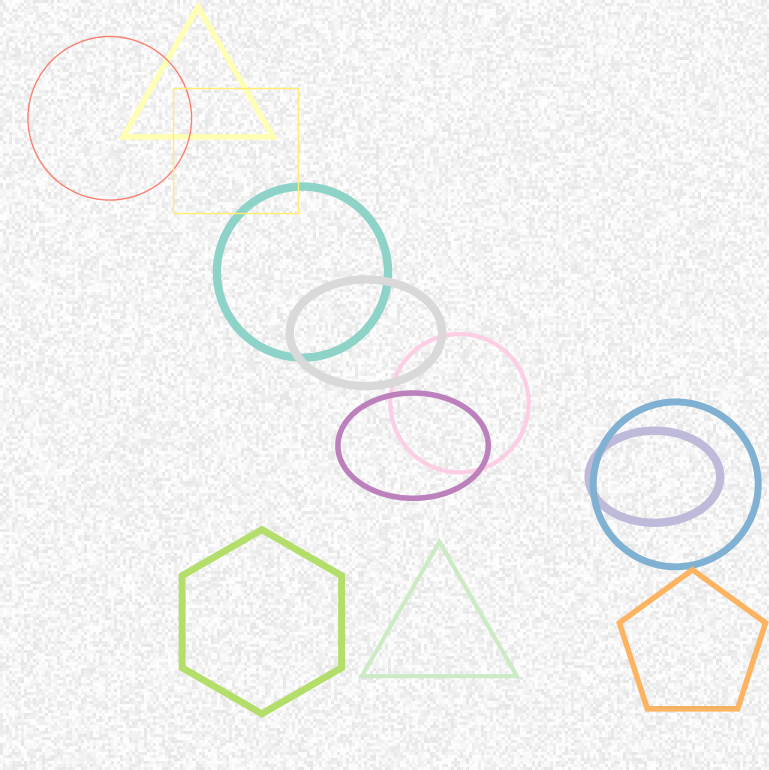[{"shape": "circle", "thickness": 3, "radius": 0.56, "center": [0.393, 0.647]}, {"shape": "triangle", "thickness": 2, "radius": 0.56, "center": [0.257, 0.878]}, {"shape": "oval", "thickness": 3, "radius": 0.43, "center": [0.85, 0.381]}, {"shape": "circle", "thickness": 0.5, "radius": 0.53, "center": [0.143, 0.846]}, {"shape": "circle", "thickness": 2.5, "radius": 0.54, "center": [0.878, 0.371]}, {"shape": "pentagon", "thickness": 2, "radius": 0.5, "center": [0.899, 0.16]}, {"shape": "hexagon", "thickness": 2.5, "radius": 0.6, "center": [0.34, 0.193]}, {"shape": "circle", "thickness": 1.5, "radius": 0.45, "center": [0.597, 0.476]}, {"shape": "oval", "thickness": 3, "radius": 0.49, "center": [0.475, 0.568]}, {"shape": "oval", "thickness": 2, "radius": 0.49, "center": [0.536, 0.421]}, {"shape": "triangle", "thickness": 1.5, "radius": 0.58, "center": [0.571, 0.18]}, {"shape": "square", "thickness": 0.5, "radius": 0.41, "center": [0.306, 0.805]}]